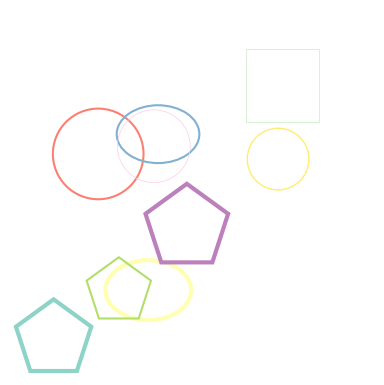[{"shape": "pentagon", "thickness": 3, "radius": 0.51, "center": [0.139, 0.12]}, {"shape": "oval", "thickness": 3, "radius": 0.56, "center": [0.385, 0.246]}, {"shape": "circle", "thickness": 1.5, "radius": 0.59, "center": [0.255, 0.6]}, {"shape": "oval", "thickness": 1.5, "radius": 0.54, "center": [0.41, 0.652]}, {"shape": "pentagon", "thickness": 1.5, "radius": 0.44, "center": [0.309, 0.244]}, {"shape": "circle", "thickness": 0.5, "radius": 0.47, "center": [0.4, 0.62]}, {"shape": "pentagon", "thickness": 3, "radius": 0.56, "center": [0.485, 0.41]}, {"shape": "square", "thickness": 0.5, "radius": 0.47, "center": [0.734, 0.778]}, {"shape": "circle", "thickness": 1, "radius": 0.4, "center": [0.722, 0.587]}]